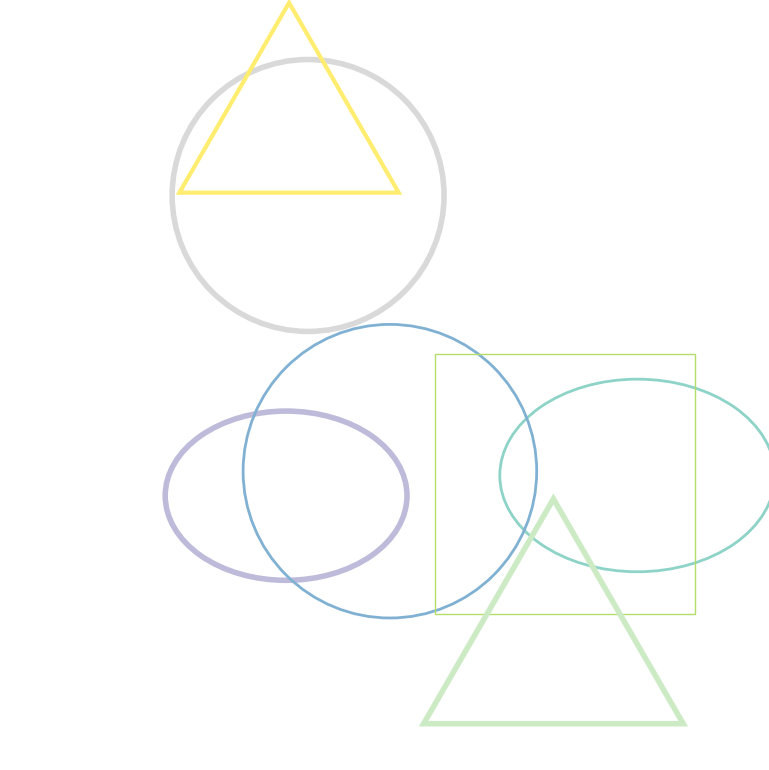[{"shape": "oval", "thickness": 1, "radius": 0.89, "center": [0.828, 0.383]}, {"shape": "oval", "thickness": 2, "radius": 0.79, "center": [0.372, 0.356]}, {"shape": "circle", "thickness": 1, "radius": 0.95, "center": [0.506, 0.388]}, {"shape": "square", "thickness": 0.5, "radius": 0.85, "center": [0.734, 0.371]}, {"shape": "circle", "thickness": 2, "radius": 0.88, "center": [0.4, 0.746]}, {"shape": "triangle", "thickness": 2, "radius": 0.97, "center": [0.719, 0.157]}, {"shape": "triangle", "thickness": 1.5, "radius": 0.82, "center": [0.375, 0.832]}]